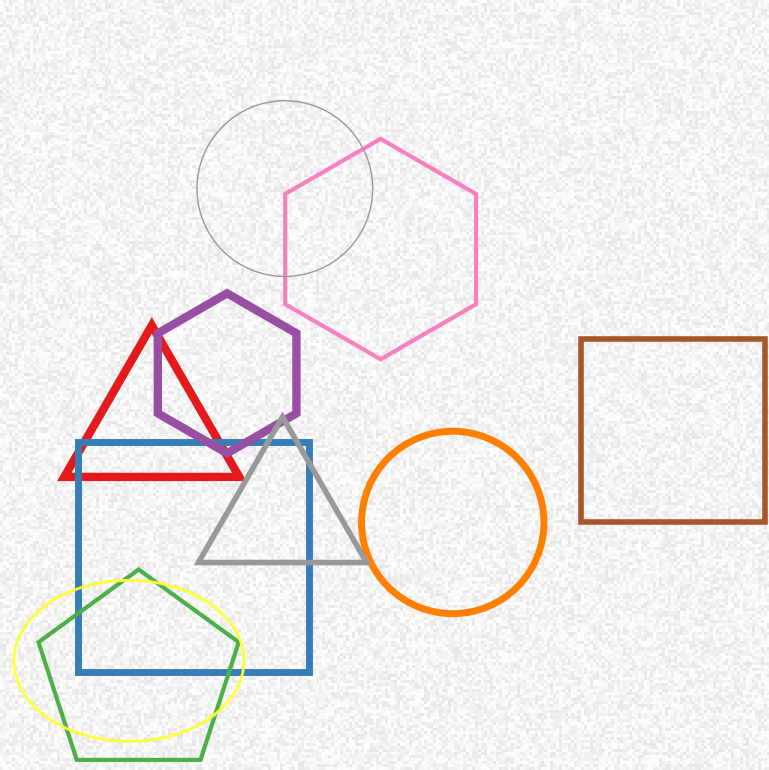[{"shape": "triangle", "thickness": 3, "radius": 0.66, "center": [0.197, 0.446]}, {"shape": "square", "thickness": 2.5, "radius": 0.75, "center": [0.252, 0.277]}, {"shape": "pentagon", "thickness": 1.5, "radius": 0.68, "center": [0.18, 0.124]}, {"shape": "hexagon", "thickness": 3, "radius": 0.52, "center": [0.295, 0.515]}, {"shape": "circle", "thickness": 2.5, "radius": 0.59, "center": [0.588, 0.321]}, {"shape": "oval", "thickness": 1, "radius": 0.75, "center": [0.167, 0.142]}, {"shape": "square", "thickness": 2, "radius": 0.6, "center": [0.874, 0.441]}, {"shape": "hexagon", "thickness": 1.5, "radius": 0.72, "center": [0.494, 0.677]}, {"shape": "triangle", "thickness": 2, "radius": 0.63, "center": [0.367, 0.333]}, {"shape": "circle", "thickness": 0.5, "radius": 0.57, "center": [0.37, 0.755]}]